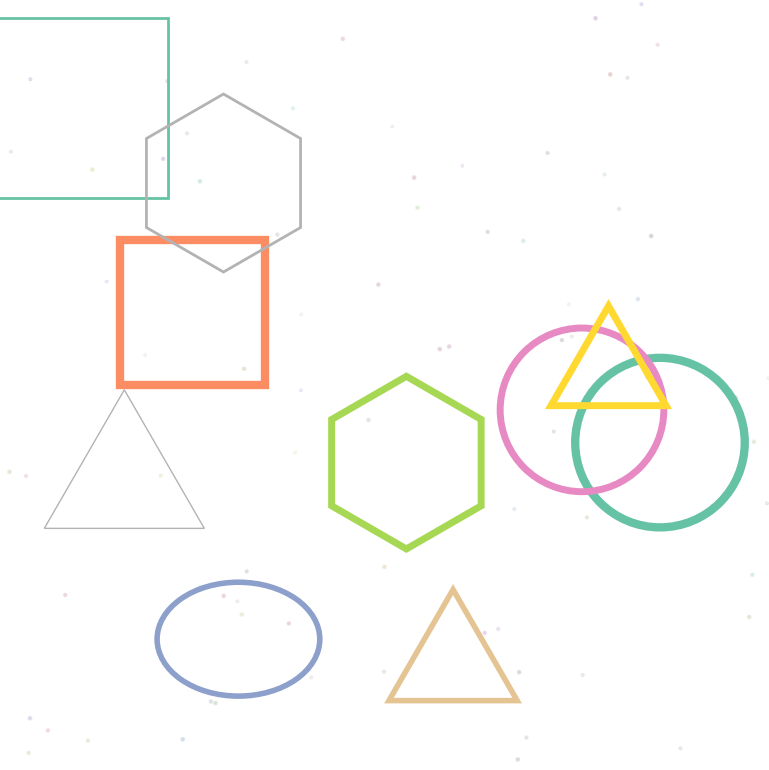[{"shape": "square", "thickness": 1, "radius": 0.58, "center": [0.101, 0.86]}, {"shape": "circle", "thickness": 3, "radius": 0.55, "center": [0.857, 0.425]}, {"shape": "square", "thickness": 3, "radius": 0.47, "center": [0.25, 0.594]}, {"shape": "oval", "thickness": 2, "radius": 0.53, "center": [0.31, 0.17]}, {"shape": "circle", "thickness": 2.5, "radius": 0.53, "center": [0.756, 0.468]}, {"shape": "hexagon", "thickness": 2.5, "radius": 0.56, "center": [0.528, 0.399]}, {"shape": "triangle", "thickness": 2.5, "radius": 0.43, "center": [0.79, 0.516]}, {"shape": "triangle", "thickness": 2, "radius": 0.48, "center": [0.588, 0.138]}, {"shape": "hexagon", "thickness": 1, "radius": 0.58, "center": [0.29, 0.762]}, {"shape": "triangle", "thickness": 0.5, "radius": 0.6, "center": [0.161, 0.374]}]